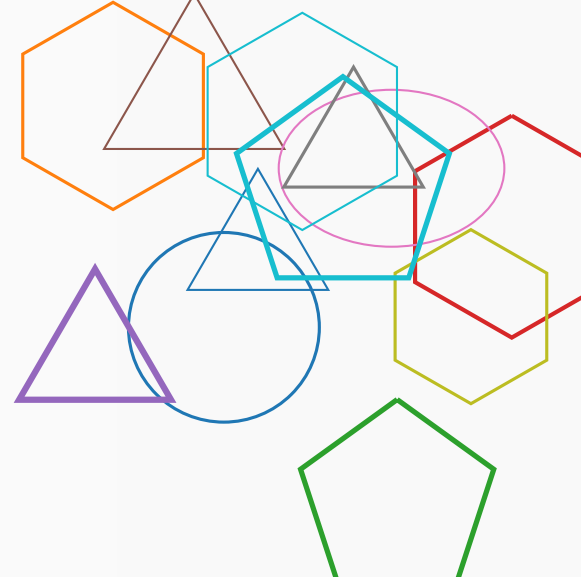[{"shape": "circle", "thickness": 1.5, "radius": 0.82, "center": [0.385, 0.432]}, {"shape": "triangle", "thickness": 1, "radius": 0.7, "center": [0.444, 0.567]}, {"shape": "hexagon", "thickness": 1.5, "radius": 0.9, "center": [0.195, 0.816]}, {"shape": "pentagon", "thickness": 2.5, "radius": 0.87, "center": [0.683, 0.133]}, {"shape": "hexagon", "thickness": 2, "radius": 0.96, "center": [0.88, 0.607]}, {"shape": "triangle", "thickness": 3, "radius": 0.75, "center": [0.164, 0.382]}, {"shape": "triangle", "thickness": 1, "radius": 0.9, "center": [0.334, 0.831]}, {"shape": "oval", "thickness": 1, "radius": 0.97, "center": [0.674, 0.708]}, {"shape": "triangle", "thickness": 1.5, "radius": 0.69, "center": [0.608, 0.744]}, {"shape": "hexagon", "thickness": 1.5, "radius": 0.75, "center": [0.81, 0.451]}, {"shape": "hexagon", "thickness": 1, "radius": 0.94, "center": [0.52, 0.789]}, {"shape": "pentagon", "thickness": 2.5, "radius": 0.96, "center": [0.59, 0.674]}]